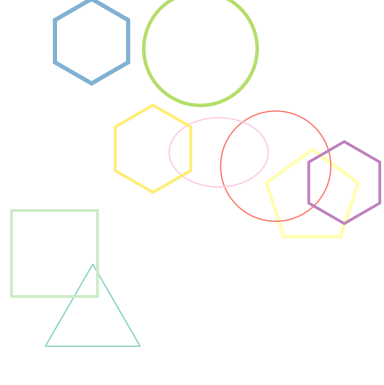[{"shape": "triangle", "thickness": 1, "radius": 0.71, "center": [0.241, 0.172]}, {"shape": "pentagon", "thickness": 2.5, "radius": 0.63, "center": [0.811, 0.486]}, {"shape": "circle", "thickness": 1, "radius": 0.72, "center": [0.716, 0.568]}, {"shape": "hexagon", "thickness": 3, "radius": 0.55, "center": [0.238, 0.893]}, {"shape": "circle", "thickness": 2.5, "radius": 0.74, "center": [0.521, 0.874]}, {"shape": "oval", "thickness": 1, "radius": 0.64, "center": [0.568, 0.604]}, {"shape": "hexagon", "thickness": 2, "radius": 0.53, "center": [0.894, 0.526]}, {"shape": "square", "thickness": 2, "radius": 0.55, "center": [0.14, 0.343]}, {"shape": "hexagon", "thickness": 2, "radius": 0.57, "center": [0.397, 0.614]}]